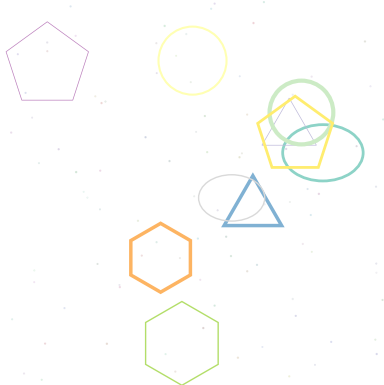[{"shape": "oval", "thickness": 2, "radius": 0.52, "center": [0.839, 0.603]}, {"shape": "circle", "thickness": 1.5, "radius": 0.44, "center": [0.5, 0.843]}, {"shape": "triangle", "thickness": 0.5, "radius": 0.41, "center": [0.751, 0.664]}, {"shape": "triangle", "thickness": 2.5, "radius": 0.43, "center": [0.657, 0.457]}, {"shape": "hexagon", "thickness": 2.5, "radius": 0.45, "center": [0.417, 0.33]}, {"shape": "hexagon", "thickness": 1, "radius": 0.54, "center": [0.472, 0.108]}, {"shape": "oval", "thickness": 1, "radius": 0.43, "center": [0.602, 0.486]}, {"shape": "pentagon", "thickness": 0.5, "radius": 0.56, "center": [0.123, 0.831]}, {"shape": "circle", "thickness": 3, "radius": 0.41, "center": [0.783, 0.708]}, {"shape": "pentagon", "thickness": 2, "radius": 0.51, "center": [0.767, 0.648]}]